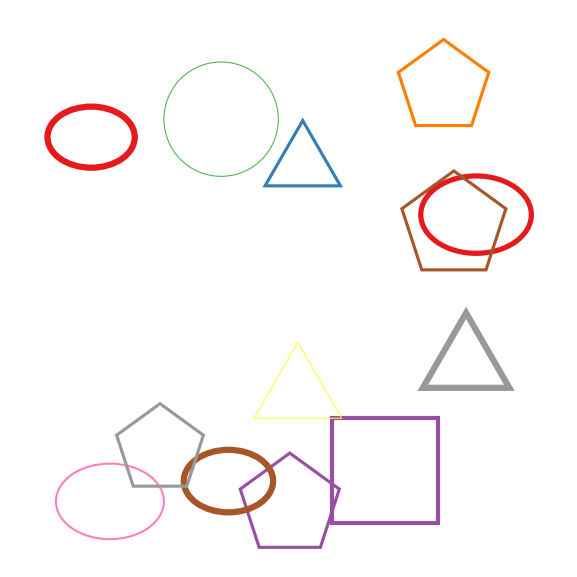[{"shape": "oval", "thickness": 2.5, "radius": 0.48, "center": [0.824, 0.627]}, {"shape": "oval", "thickness": 3, "radius": 0.38, "center": [0.158, 0.762]}, {"shape": "triangle", "thickness": 1.5, "radius": 0.38, "center": [0.524, 0.715]}, {"shape": "circle", "thickness": 0.5, "radius": 0.5, "center": [0.383, 0.793]}, {"shape": "square", "thickness": 2, "radius": 0.46, "center": [0.667, 0.184]}, {"shape": "pentagon", "thickness": 1.5, "radius": 0.45, "center": [0.502, 0.124]}, {"shape": "pentagon", "thickness": 1.5, "radius": 0.41, "center": [0.768, 0.848]}, {"shape": "triangle", "thickness": 0.5, "radius": 0.44, "center": [0.516, 0.319]}, {"shape": "pentagon", "thickness": 1.5, "radius": 0.47, "center": [0.786, 0.608]}, {"shape": "oval", "thickness": 3, "radius": 0.39, "center": [0.396, 0.166]}, {"shape": "oval", "thickness": 1, "radius": 0.47, "center": [0.19, 0.131]}, {"shape": "triangle", "thickness": 3, "radius": 0.43, "center": [0.807, 0.371]}, {"shape": "pentagon", "thickness": 1.5, "radius": 0.39, "center": [0.277, 0.221]}]